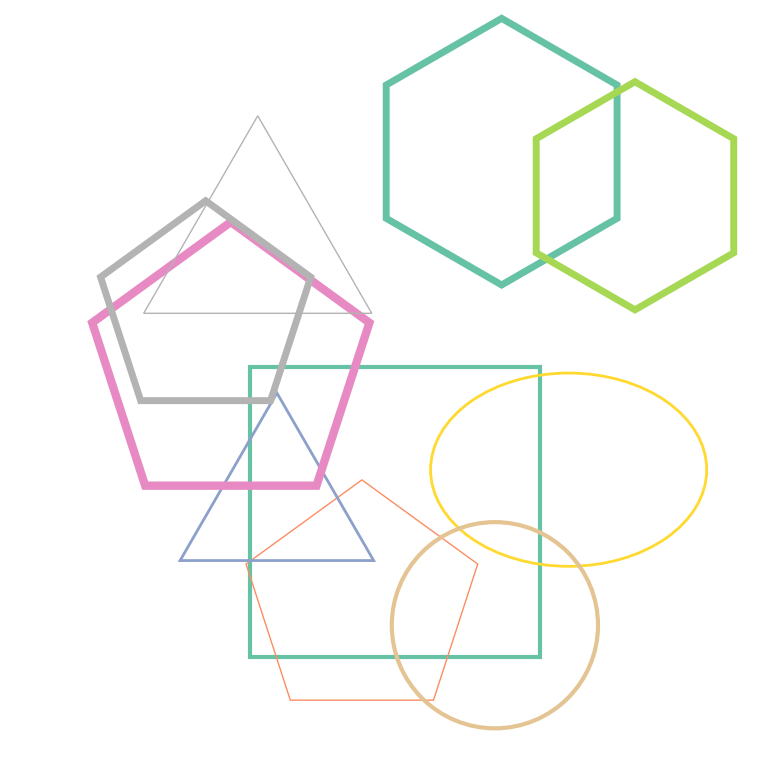[{"shape": "hexagon", "thickness": 2.5, "radius": 0.87, "center": [0.651, 0.803]}, {"shape": "square", "thickness": 1.5, "radius": 0.94, "center": [0.513, 0.335]}, {"shape": "pentagon", "thickness": 0.5, "radius": 0.79, "center": [0.47, 0.219]}, {"shape": "triangle", "thickness": 1, "radius": 0.73, "center": [0.36, 0.345]}, {"shape": "pentagon", "thickness": 3, "radius": 0.95, "center": [0.3, 0.522]}, {"shape": "hexagon", "thickness": 2.5, "radius": 0.74, "center": [0.825, 0.746]}, {"shape": "oval", "thickness": 1, "radius": 0.9, "center": [0.738, 0.39]}, {"shape": "circle", "thickness": 1.5, "radius": 0.67, "center": [0.643, 0.188]}, {"shape": "triangle", "thickness": 0.5, "radius": 0.86, "center": [0.335, 0.679]}, {"shape": "pentagon", "thickness": 2.5, "radius": 0.72, "center": [0.267, 0.596]}]